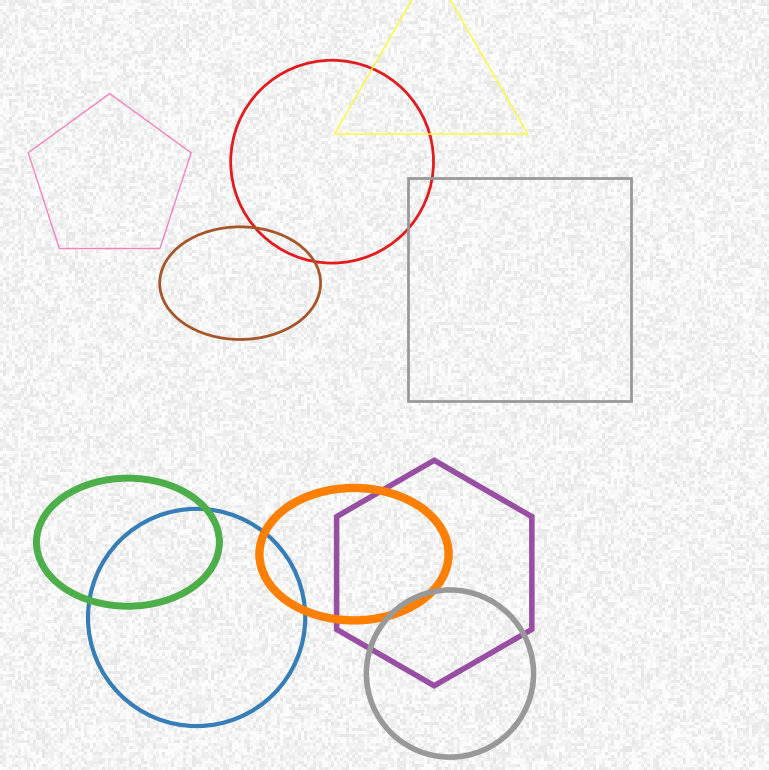[{"shape": "circle", "thickness": 1, "radius": 0.66, "center": [0.431, 0.79]}, {"shape": "circle", "thickness": 1.5, "radius": 0.71, "center": [0.255, 0.198]}, {"shape": "oval", "thickness": 2.5, "radius": 0.59, "center": [0.166, 0.296]}, {"shape": "hexagon", "thickness": 2, "radius": 0.73, "center": [0.564, 0.256]}, {"shape": "oval", "thickness": 3, "radius": 0.61, "center": [0.46, 0.28]}, {"shape": "triangle", "thickness": 0.5, "radius": 0.72, "center": [0.56, 0.898]}, {"shape": "oval", "thickness": 1, "radius": 0.52, "center": [0.312, 0.632]}, {"shape": "pentagon", "thickness": 0.5, "radius": 0.56, "center": [0.142, 0.767]}, {"shape": "circle", "thickness": 2, "radius": 0.54, "center": [0.584, 0.125]}, {"shape": "square", "thickness": 1, "radius": 0.72, "center": [0.674, 0.623]}]